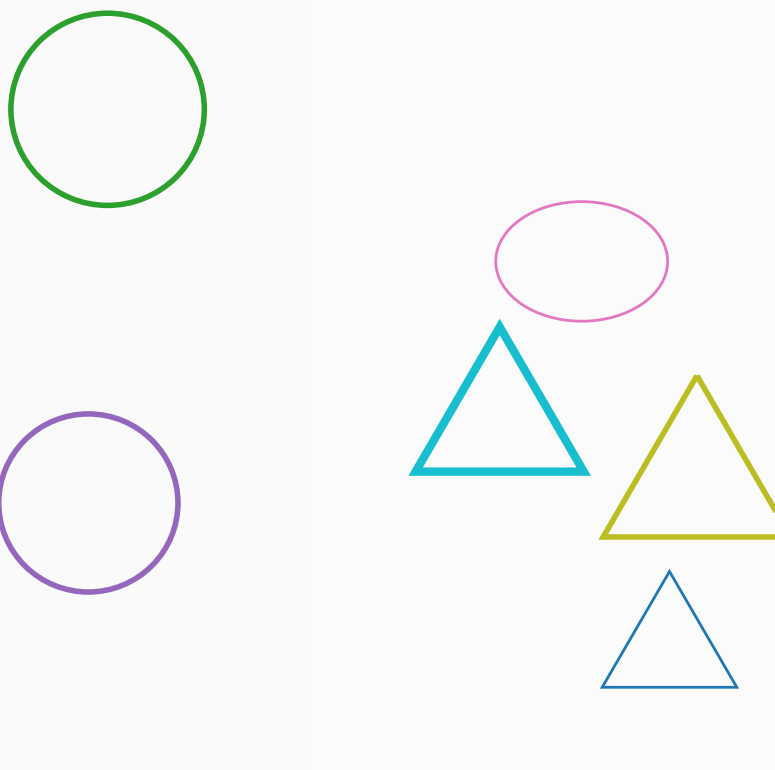[{"shape": "triangle", "thickness": 1, "radius": 0.5, "center": [0.864, 0.158]}, {"shape": "circle", "thickness": 2, "radius": 0.62, "center": [0.139, 0.858]}, {"shape": "circle", "thickness": 2, "radius": 0.58, "center": [0.114, 0.347]}, {"shape": "oval", "thickness": 1, "radius": 0.55, "center": [0.751, 0.661]}, {"shape": "triangle", "thickness": 2, "radius": 0.7, "center": [0.899, 0.372]}, {"shape": "triangle", "thickness": 3, "radius": 0.63, "center": [0.645, 0.45]}]